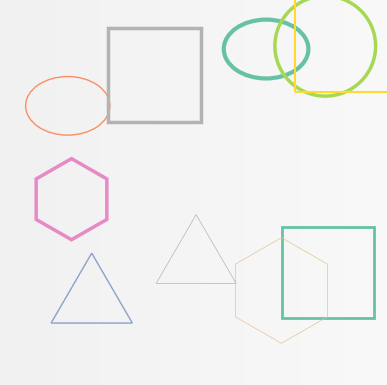[{"shape": "square", "thickness": 2, "radius": 0.59, "center": [0.846, 0.292]}, {"shape": "oval", "thickness": 3, "radius": 0.55, "center": [0.687, 0.873]}, {"shape": "oval", "thickness": 1, "radius": 0.54, "center": [0.175, 0.725]}, {"shape": "triangle", "thickness": 1, "radius": 0.61, "center": [0.237, 0.221]}, {"shape": "hexagon", "thickness": 2.5, "radius": 0.53, "center": [0.185, 0.483]}, {"shape": "circle", "thickness": 2.5, "radius": 0.65, "center": [0.839, 0.88]}, {"shape": "square", "thickness": 1.5, "radius": 0.64, "center": [0.889, 0.889]}, {"shape": "hexagon", "thickness": 0.5, "radius": 0.69, "center": [0.726, 0.245]}, {"shape": "triangle", "thickness": 0.5, "radius": 0.59, "center": [0.506, 0.324]}, {"shape": "square", "thickness": 2.5, "radius": 0.61, "center": [0.399, 0.805]}]